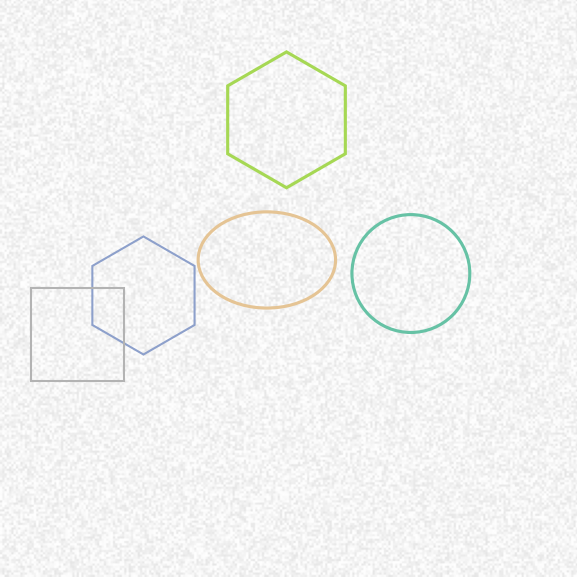[{"shape": "circle", "thickness": 1.5, "radius": 0.51, "center": [0.711, 0.525]}, {"shape": "hexagon", "thickness": 1, "radius": 0.51, "center": [0.248, 0.488]}, {"shape": "hexagon", "thickness": 1.5, "radius": 0.59, "center": [0.496, 0.792]}, {"shape": "oval", "thickness": 1.5, "radius": 0.59, "center": [0.462, 0.549]}, {"shape": "square", "thickness": 1, "radius": 0.4, "center": [0.135, 0.42]}]